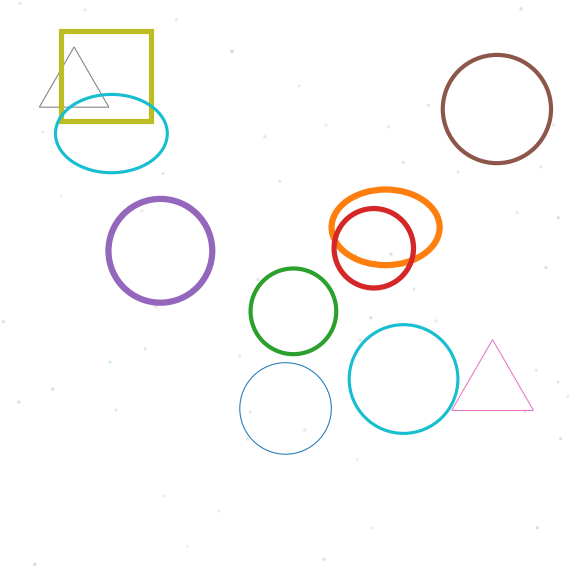[{"shape": "circle", "thickness": 0.5, "radius": 0.4, "center": [0.494, 0.292]}, {"shape": "oval", "thickness": 3, "radius": 0.47, "center": [0.668, 0.605]}, {"shape": "circle", "thickness": 2, "radius": 0.37, "center": [0.508, 0.46]}, {"shape": "circle", "thickness": 2.5, "radius": 0.34, "center": [0.647, 0.569]}, {"shape": "circle", "thickness": 3, "radius": 0.45, "center": [0.278, 0.565]}, {"shape": "circle", "thickness": 2, "radius": 0.47, "center": [0.86, 0.81]}, {"shape": "triangle", "thickness": 0.5, "radius": 0.41, "center": [0.853, 0.329]}, {"shape": "triangle", "thickness": 0.5, "radius": 0.35, "center": [0.128, 0.848]}, {"shape": "square", "thickness": 2.5, "radius": 0.39, "center": [0.184, 0.867]}, {"shape": "circle", "thickness": 1.5, "radius": 0.47, "center": [0.699, 0.343]}, {"shape": "oval", "thickness": 1.5, "radius": 0.48, "center": [0.193, 0.768]}]